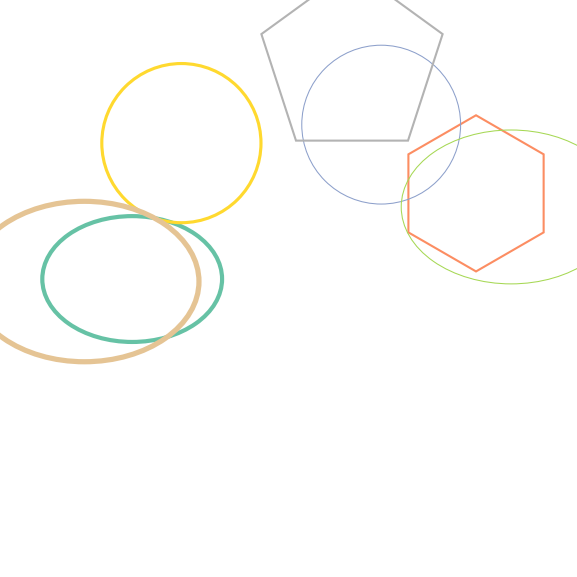[{"shape": "oval", "thickness": 2, "radius": 0.78, "center": [0.229, 0.516]}, {"shape": "hexagon", "thickness": 1, "radius": 0.68, "center": [0.824, 0.664]}, {"shape": "circle", "thickness": 0.5, "radius": 0.69, "center": [0.66, 0.783]}, {"shape": "oval", "thickness": 0.5, "radius": 0.95, "center": [0.885, 0.641]}, {"shape": "circle", "thickness": 1.5, "radius": 0.69, "center": [0.314, 0.751]}, {"shape": "oval", "thickness": 2.5, "radius": 0.99, "center": [0.146, 0.512]}, {"shape": "pentagon", "thickness": 1, "radius": 0.82, "center": [0.61, 0.889]}]